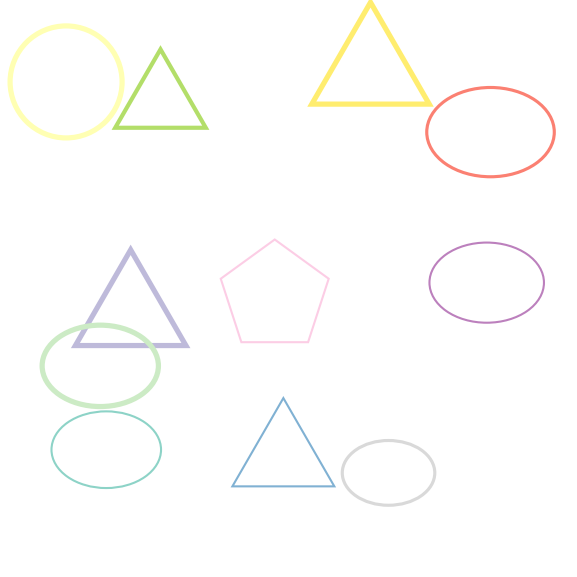[{"shape": "oval", "thickness": 1, "radius": 0.47, "center": [0.184, 0.22]}, {"shape": "circle", "thickness": 2.5, "radius": 0.48, "center": [0.114, 0.857]}, {"shape": "triangle", "thickness": 2.5, "radius": 0.55, "center": [0.226, 0.456]}, {"shape": "oval", "thickness": 1.5, "radius": 0.55, "center": [0.849, 0.77]}, {"shape": "triangle", "thickness": 1, "radius": 0.51, "center": [0.491, 0.208]}, {"shape": "triangle", "thickness": 2, "radius": 0.45, "center": [0.278, 0.823]}, {"shape": "pentagon", "thickness": 1, "radius": 0.49, "center": [0.476, 0.486]}, {"shape": "oval", "thickness": 1.5, "radius": 0.4, "center": [0.673, 0.18]}, {"shape": "oval", "thickness": 1, "radius": 0.5, "center": [0.843, 0.51]}, {"shape": "oval", "thickness": 2.5, "radius": 0.5, "center": [0.174, 0.366]}, {"shape": "triangle", "thickness": 2.5, "radius": 0.59, "center": [0.642, 0.878]}]